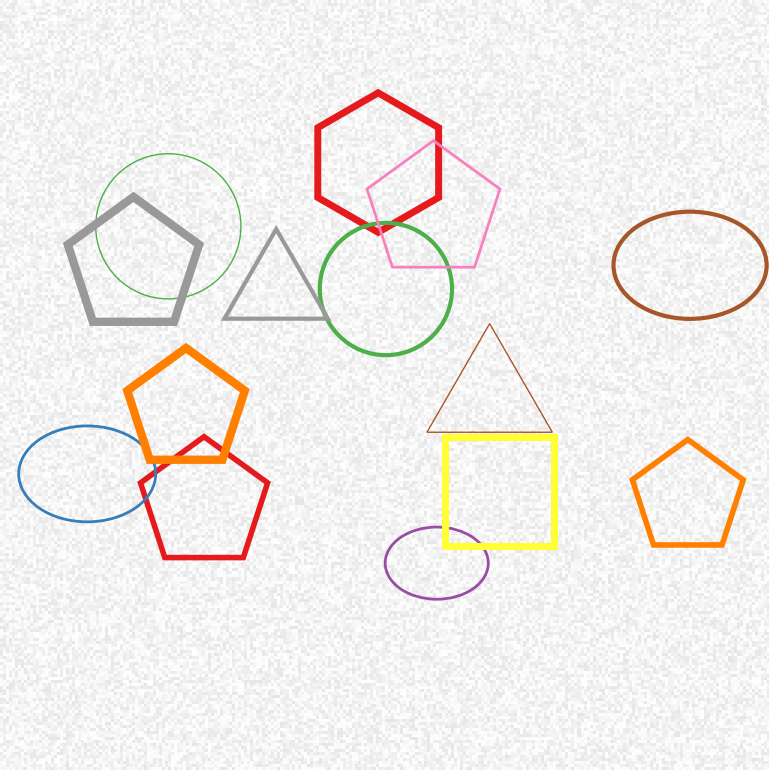[{"shape": "pentagon", "thickness": 2, "radius": 0.43, "center": [0.265, 0.346]}, {"shape": "hexagon", "thickness": 2.5, "radius": 0.45, "center": [0.491, 0.789]}, {"shape": "oval", "thickness": 1, "radius": 0.44, "center": [0.113, 0.385]}, {"shape": "circle", "thickness": 1.5, "radius": 0.43, "center": [0.501, 0.625]}, {"shape": "circle", "thickness": 0.5, "radius": 0.47, "center": [0.219, 0.706]}, {"shape": "oval", "thickness": 1, "radius": 0.33, "center": [0.567, 0.269]}, {"shape": "pentagon", "thickness": 2, "radius": 0.38, "center": [0.893, 0.353]}, {"shape": "pentagon", "thickness": 3, "radius": 0.4, "center": [0.242, 0.468]}, {"shape": "square", "thickness": 2.5, "radius": 0.35, "center": [0.648, 0.362]}, {"shape": "triangle", "thickness": 0.5, "radius": 0.47, "center": [0.636, 0.486]}, {"shape": "oval", "thickness": 1.5, "radius": 0.5, "center": [0.896, 0.655]}, {"shape": "pentagon", "thickness": 1, "radius": 0.45, "center": [0.563, 0.727]}, {"shape": "triangle", "thickness": 1.5, "radius": 0.39, "center": [0.359, 0.625]}, {"shape": "pentagon", "thickness": 3, "radius": 0.45, "center": [0.173, 0.655]}]